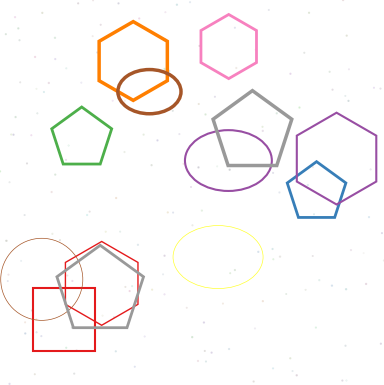[{"shape": "square", "thickness": 1.5, "radius": 0.41, "center": [0.166, 0.17]}, {"shape": "hexagon", "thickness": 1, "radius": 0.54, "center": [0.264, 0.264]}, {"shape": "pentagon", "thickness": 2, "radius": 0.4, "center": [0.822, 0.5]}, {"shape": "pentagon", "thickness": 2, "radius": 0.41, "center": [0.212, 0.64]}, {"shape": "hexagon", "thickness": 1.5, "radius": 0.6, "center": [0.874, 0.588]}, {"shape": "oval", "thickness": 1.5, "radius": 0.56, "center": [0.593, 0.583]}, {"shape": "hexagon", "thickness": 2.5, "radius": 0.51, "center": [0.346, 0.842]}, {"shape": "oval", "thickness": 0.5, "radius": 0.58, "center": [0.566, 0.332]}, {"shape": "circle", "thickness": 0.5, "radius": 0.53, "center": [0.108, 0.274]}, {"shape": "oval", "thickness": 2.5, "radius": 0.41, "center": [0.388, 0.762]}, {"shape": "hexagon", "thickness": 2, "radius": 0.42, "center": [0.594, 0.879]}, {"shape": "pentagon", "thickness": 2.5, "radius": 0.54, "center": [0.656, 0.657]}, {"shape": "pentagon", "thickness": 2, "radius": 0.59, "center": [0.26, 0.245]}]